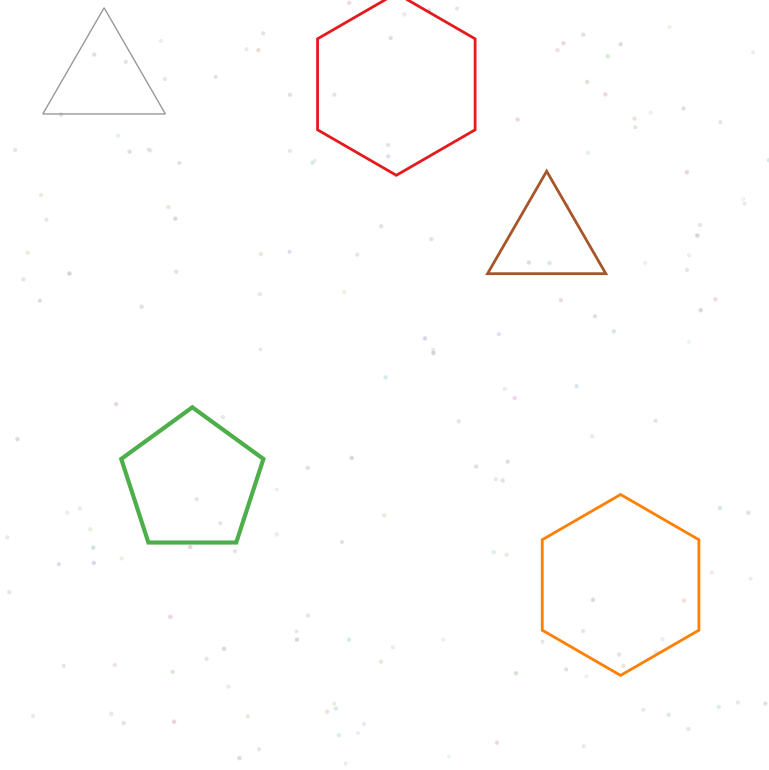[{"shape": "hexagon", "thickness": 1, "radius": 0.59, "center": [0.515, 0.891]}, {"shape": "pentagon", "thickness": 1.5, "radius": 0.49, "center": [0.25, 0.374]}, {"shape": "hexagon", "thickness": 1, "radius": 0.59, "center": [0.806, 0.24]}, {"shape": "triangle", "thickness": 1, "radius": 0.44, "center": [0.71, 0.689]}, {"shape": "triangle", "thickness": 0.5, "radius": 0.46, "center": [0.135, 0.898]}]